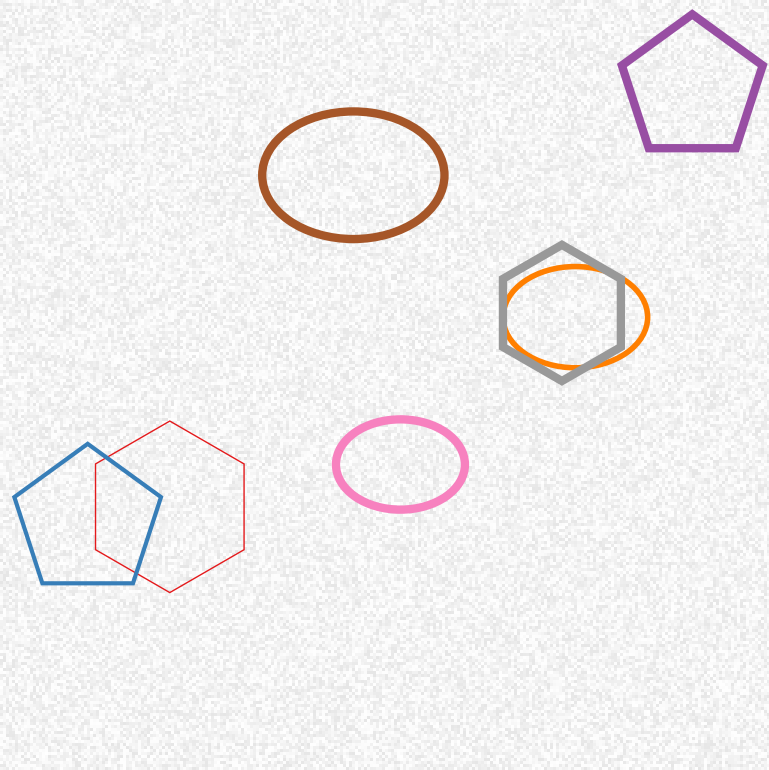[{"shape": "hexagon", "thickness": 0.5, "radius": 0.56, "center": [0.221, 0.342]}, {"shape": "pentagon", "thickness": 1.5, "radius": 0.5, "center": [0.114, 0.323]}, {"shape": "pentagon", "thickness": 3, "radius": 0.48, "center": [0.899, 0.885]}, {"shape": "oval", "thickness": 2, "radius": 0.47, "center": [0.747, 0.588]}, {"shape": "oval", "thickness": 3, "radius": 0.59, "center": [0.459, 0.772]}, {"shape": "oval", "thickness": 3, "radius": 0.42, "center": [0.52, 0.397]}, {"shape": "hexagon", "thickness": 3, "radius": 0.44, "center": [0.73, 0.594]}]